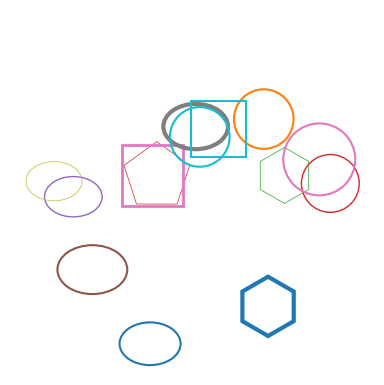[{"shape": "oval", "thickness": 1.5, "radius": 0.4, "center": [0.39, 0.107]}, {"shape": "hexagon", "thickness": 3, "radius": 0.39, "center": [0.696, 0.204]}, {"shape": "circle", "thickness": 1.5, "radius": 0.39, "center": [0.685, 0.691]}, {"shape": "hexagon", "thickness": 0.5, "radius": 0.36, "center": [0.739, 0.544]}, {"shape": "circle", "thickness": 1, "radius": 0.38, "center": [0.858, 0.524]}, {"shape": "pentagon", "thickness": 0.5, "radius": 0.45, "center": [0.407, 0.543]}, {"shape": "oval", "thickness": 1, "radius": 0.37, "center": [0.19, 0.489]}, {"shape": "oval", "thickness": 1.5, "radius": 0.45, "center": [0.24, 0.3]}, {"shape": "circle", "thickness": 1.5, "radius": 0.47, "center": [0.829, 0.586]}, {"shape": "square", "thickness": 2, "radius": 0.4, "center": [0.396, 0.545]}, {"shape": "oval", "thickness": 3, "radius": 0.42, "center": [0.508, 0.671]}, {"shape": "oval", "thickness": 0.5, "radius": 0.36, "center": [0.14, 0.529]}, {"shape": "circle", "thickness": 1.5, "radius": 0.39, "center": [0.519, 0.644]}, {"shape": "square", "thickness": 1.5, "radius": 0.36, "center": [0.567, 0.665]}]